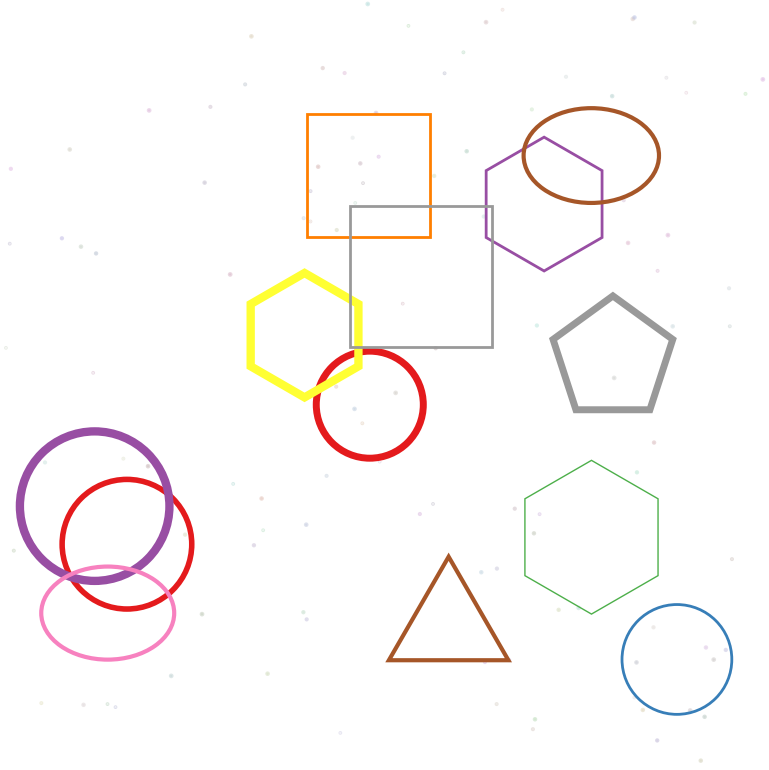[{"shape": "circle", "thickness": 2.5, "radius": 0.35, "center": [0.48, 0.474]}, {"shape": "circle", "thickness": 2, "radius": 0.42, "center": [0.165, 0.293]}, {"shape": "circle", "thickness": 1, "radius": 0.36, "center": [0.879, 0.144]}, {"shape": "hexagon", "thickness": 0.5, "radius": 0.5, "center": [0.768, 0.302]}, {"shape": "hexagon", "thickness": 1, "radius": 0.43, "center": [0.707, 0.735]}, {"shape": "circle", "thickness": 3, "radius": 0.49, "center": [0.123, 0.343]}, {"shape": "square", "thickness": 1, "radius": 0.4, "center": [0.479, 0.772]}, {"shape": "hexagon", "thickness": 3, "radius": 0.4, "center": [0.396, 0.565]}, {"shape": "oval", "thickness": 1.5, "radius": 0.44, "center": [0.768, 0.798]}, {"shape": "triangle", "thickness": 1.5, "radius": 0.45, "center": [0.583, 0.187]}, {"shape": "oval", "thickness": 1.5, "radius": 0.43, "center": [0.14, 0.204]}, {"shape": "pentagon", "thickness": 2.5, "radius": 0.41, "center": [0.796, 0.534]}, {"shape": "square", "thickness": 1, "radius": 0.46, "center": [0.547, 0.641]}]